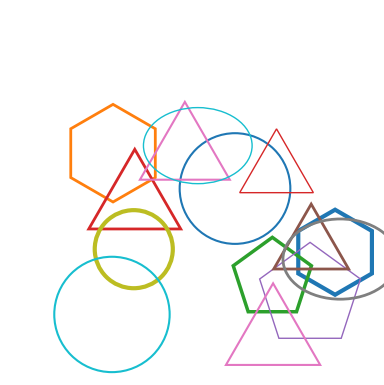[{"shape": "circle", "thickness": 1.5, "radius": 0.72, "center": [0.61, 0.51]}, {"shape": "hexagon", "thickness": 3, "radius": 0.55, "center": [0.87, 0.345]}, {"shape": "hexagon", "thickness": 2, "radius": 0.63, "center": [0.294, 0.602]}, {"shape": "pentagon", "thickness": 2.5, "radius": 0.53, "center": [0.707, 0.277]}, {"shape": "triangle", "thickness": 1, "radius": 0.55, "center": [0.718, 0.555]}, {"shape": "triangle", "thickness": 2, "radius": 0.69, "center": [0.35, 0.474]}, {"shape": "pentagon", "thickness": 1, "radius": 0.69, "center": [0.805, 0.233]}, {"shape": "triangle", "thickness": 2, "radius": 0.56, "center": [0.808, 0.357]}, {"shape": "triangle", "thickness": 1.5, "radius": 0.67, "center": [0.48, 0.601]}, {"shape": "triangle", "thickness": 1.5, "radius": 0.71, "center": [0.709, 0.123]}, {"shape": "oval", "thickness": 2, "radius": 0.74, "center": [0.884, 0.327]}, {"shape": "circle", "thickness": 3, "radius": 0.51, "center": [0.347, 0.353]}, {"shape": "oval", "thickness": 1, "radius": 0.71, "center": [0.514, 0.622]}, {"shape": "circle", "thickness": 1.5, "radius": 0.75, "center": [0.291, 0.183]}]